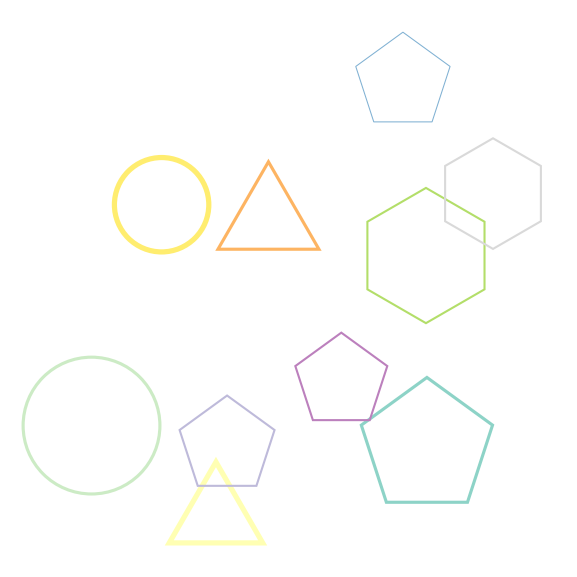[{"shape": "pentagon", "thickness": 1.5, "radius": 0.6, "center": [0.739, 0.226]}, {"shape": "triangle", "thickness": 2.5, "radius": 0.47, "center": [0.374, 0.106]}, {"shape": "pentagon", "thickness": 1, "radius": 0.43, "center": [0.393, 0.228]}, {"shape": "pentagon", "thickness": 0.5, "radius": 0.43, "center": [0.698, 0.858]}, {"shape": "triangle", "thickness": 1.5, "radius": 0.5, "center": [0.465, 0.618]}, {"shape": "hexagon", "thickness": 1, "radius": 0.59, "center": [0.738, 0.557]}, {"shape": "hexagon", "thickness": 1, "radius": 0.48, "center": [0.854, 0.664]}, {"shape": "pentagon", "thickness": 1, "radius": 0.42, "center": [0.591, 0.339]}, {"shape": "circle", "thickness": 1.5, "radius": 0.59, "center": [0.158, 0.262]}, {"shape": "circle", "thickness": 2.5, "radius": 0.41, "center": [0.28, 0.645]}]